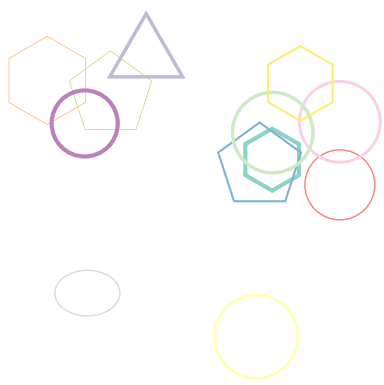[{"shape": "hexagon", "thickness": 3, "radius": 0.4, "center": [0.707, 0.585]}, {"shape": "circle", "thickness": 2, "radius": 0.54, "center": [0.666, 0.125]}, {"shape": "triangle", "thickness": 2.5, "radius": 0.55, "center": [0.38, 0.855]}, {"shape": "circle", "thickness": 1, "radius": 0.45, "center": [0.883, 0.52]}, {"shape": "pentagon", "thickness": 1.5, "radius": 0.57, "center": [0.674, 0.569]}, {"shape": "hexagon", "thickness": 0.5, "radius": 0.57, "center": [0.123, 0.791]}, {"shape": "pentagon", "thickness": 0.5, "radius": 0.56, "center": [0.287, 0.755]}, {"shape": "circle", "thickness": 2, "radius": 0.52, "center": [0.883, 0.684]}, {"shape": "oval", "thickness": 1, "radius": 0.42, "center": [0.227, 0.239]}, {"shape": "circle", "thickness": 3, "radius": 0.43, "center": [0.22, 0.679]}, {"shape": "circle", "thickness": 2.5, "radius": 0.52, "center": [0.708, 0.656]}, {"shape": "hexagon", "thickness": 1.5, "radius": 0.49, "center": [0.78, 0.783]}]